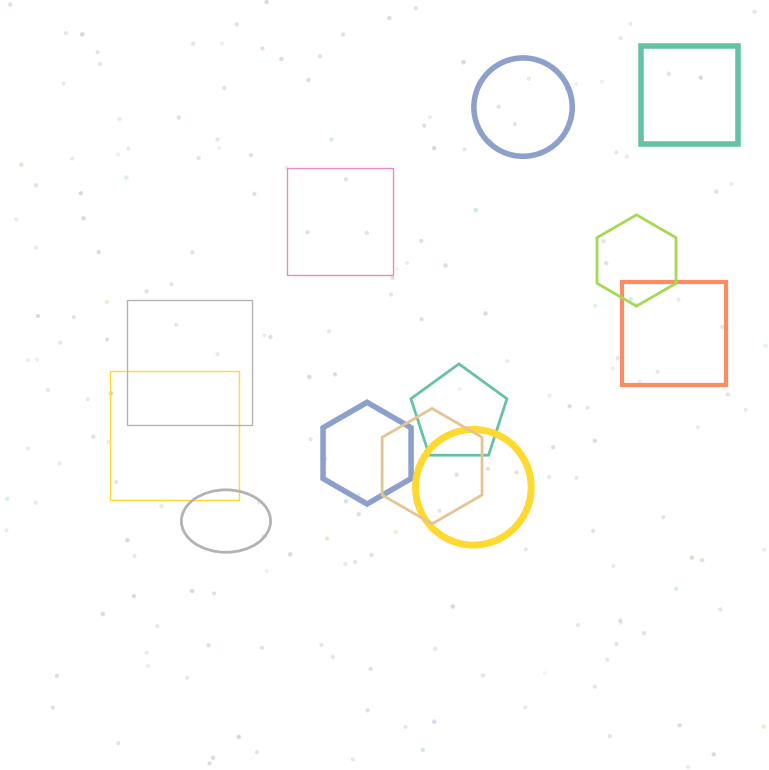[{"shape": "square", "thickness": 2, "radius": 0.32, "center": [0.896, 0.877]}, {"shape": "pentagon", "thickness": 1, "radius": 0.33, "center": [0.596, 0.462]}, {"shape": "square", "thickness": 1.5, "radius": 0.34, "center": [0.875, 0.567]}, {"shape": "circle", "thickness": 2, "radius": 0.32, "center": [0.679, 0.861]}, {"shape": "hexagon", "thickness": 2, "radius": 0.33, "center": [0.477, 0.411]}, {"shape": "square", "thickness": 0.5, "radius": 0.35, "center": [0.442, 0.712]}, {"shape": "hexagon", "thickness": 1, "radius": 0.3, "center": [0.827, 0.662]}, {"shape": "square", "thickness": 0.5, "radius": 0.42, "center": [0.227, 0.434]}, {"shape": "circle", "thickness": 2.5, "radius": 0.38, "center": [0.615, 0.367]}, {"shape": "hexagon", "thickness": 1, "radius": 0.37, "center": [0.561, 0.395]}, {"shape": "oval", "thickness": 1, "radius": 0.29, "center": [0.293, 0.323]}, {"shape": "square", "thickness": 0.5, "radius": 0.4, "center": [0.246, 0.529]}]